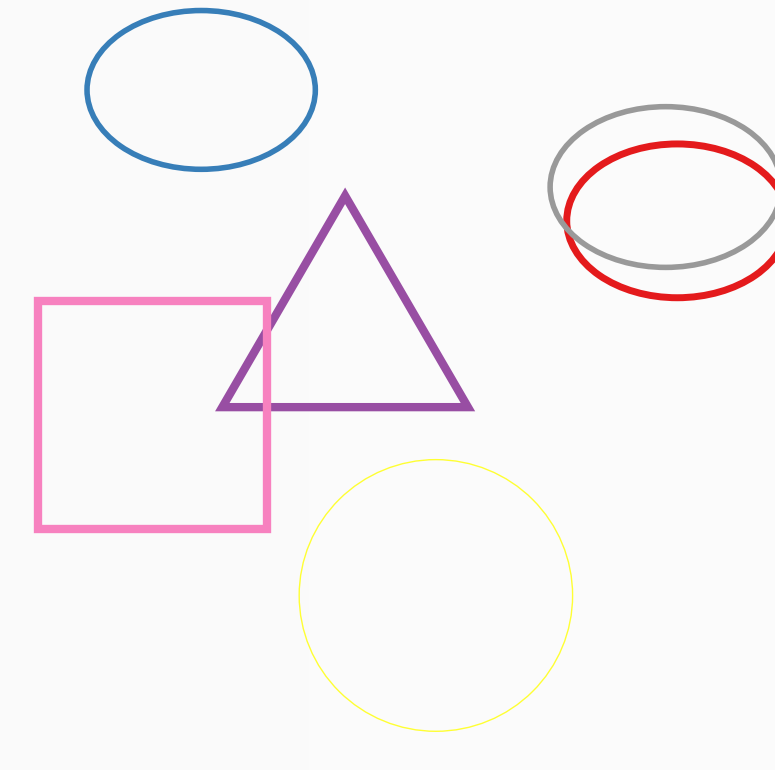[{"shape": "oval", "thickness": 2.5, "radius": 0.71, "center": [0.874, 0.713]}, {"shape": "oval", "thickness": 2, "radius": 0.74, "center": [0.26, 0.883]}, {"shape": "triangle", "thickness": 3, "radius": 0.91, "center": [0.445, 0.563]}, {"shape": "circle", "thickness": 0.5, "radius": 0.88, "center": [0.562, 0.227]}, {"shape": "square", "thickness": 3, "radius": 0.74, "center": [0.197, 0.461]}, {"shape": "oval", "thickness": 2, "radius": 0.75, "center": [0.859, 0.757]}]